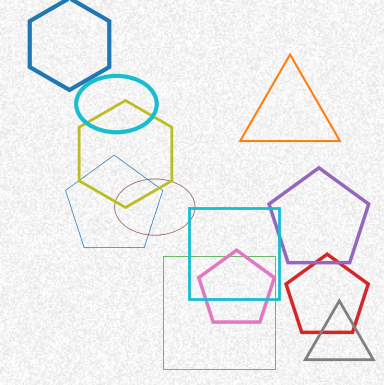[{"shape": "pentagon", "thickness": 0.5, "radius": 0.66, "center": [0.297, 0.464]}, {"shape": "hexagon", "thickness": 3, "radius": 0.6, "center": [0.181, 0.885]}, {"shape": "triangle", "thickness": 1.5, "radius": 0.75, "center": [0.753, 0.709]}, {"shape": "square", "thickness": 0.5, "radius": 0.73, "center": [0.569, 0.188]}, {"shape": "pentagon", "thickness": 2.5, "radius": 0.56, "center": [0.85, 0.228]}, {"shape": "pentagon", "thickness": 2.5, "radius": 0.68, "center": [0.828, 0.428]}, {"shape": "oval", "thickness": 0.5, "radius": 0.52, "center": [0.402, 0.462]}, {"shape": "pentagon", "thickness": 2.5, "radius": 0.52, "center": [0.614, 0.247]}, {"shape": "triangle", "thickness": 2, "radius": 0.51, "center": [0.881, 0.117]}, {"shape": "hexagon", "thickness": 2, "radius": 0.7, "center": [0.326, 0.6]}, {"shape": "square", "thickness": 2, "radius": 0.59, "center": [0.608, 0.341]}, {"shape": "oval", "thickness": 3, "radius": 0.52, "center": [0.303, 0.73]}]